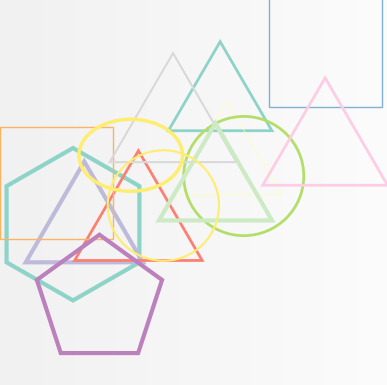[{"shape": "triangle", "thickness": 2, "radius": 0.77, "center": [0.568, 0.738]}, {"shape": "hexagon", "thickness": 3, "radius": 0.99, "center": [0.188, 0.418]}, {"shape": "triangle", "thickness": 0.5, "radius": 0.81, "center": [0.586, 0.575]}, {"shape": "triangle", "thickness": 3, "radius": 0.87, "center": [0.218, 0.406]}, {"shape": "triangle", "thickness": 2, "radius": 0.95, "center": [0.357, 0.418]}, {"shape": "square", "thickness": 1, "radius": 0.73, "center": [0.84, 0.868]}, {"shape": "square", "thickness": 1, "radius": 0.73, "center": [0.145, 0.524]}, {"shape": "circle", "thickness": 2, "radius": 0.77, "center": [0.629, 0.543]}, {"shape": "triangle", "thickness": 2, "radius": 0.93, "center": [0.839, 0.612]}, {"shape": "triangle", "thickness": 1.5, "radius": 0.94, "center": [0.447, 0.673]}, {"shape": "pentagon", "thickness": 3, "radius": 0.85, "center": [0.257, 0.22]}, {"shape": "triangle", "thickness": 3, "radius": 0.84, "center": [0.556, 0.512]}, {"shape": "oval", "thickness": 2.5, "radius": 0.67, "center": [0.337, 0.597]}, {"shape": "circle", "thickness": 1.5, "radius": 0.72, "center": [0.422, 0.466]}]